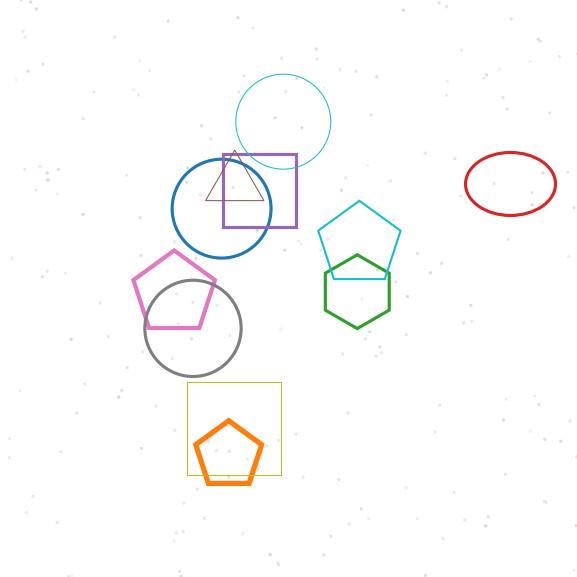[{"shape": "circle", "thickness": 1.5, "radius": 0.43, "center": [0.384, 0.638]}, {"shape": "pentagon", "thickness": 2.5, "radius": 0.3, "center": [0.396, 0.211]}, {"shape": "hexagon", "thickness": 1.5, "radius": 0.32, "center": [0.619, 0.494]}, {"shape": "oval", "thickness": 1.5, "radius": 0.39, "center": [0.884, 0.681]}, {"shape": "square", "thickness": 1.5, "radius": 0.32, "center": [0.45, 0.669]}, {"shape": "triangle", "thickness": 0.5, "radius": 0.29, "center": [0.406, 0.681]}, {"shape": "pentagon", "thickness": 2, "radius": 0.37, "center": [0.302, 0.491]}, {"shape": "circle", "thickness": 1.5, "radius": 0.42, "center": [0.334, 0.431]}, {"shape": "square", "thickness": 0.5, "radius": 0.41, "center": [0.405, 0.257]}, {"shape": "circle", "thickness": 0.5, "radius": 0.41, "center": [0.491, 0.788]}, {"shape": "pentagon", "thickness": 1, "radius": 0.37, "center": [0.622, 0.576]}]